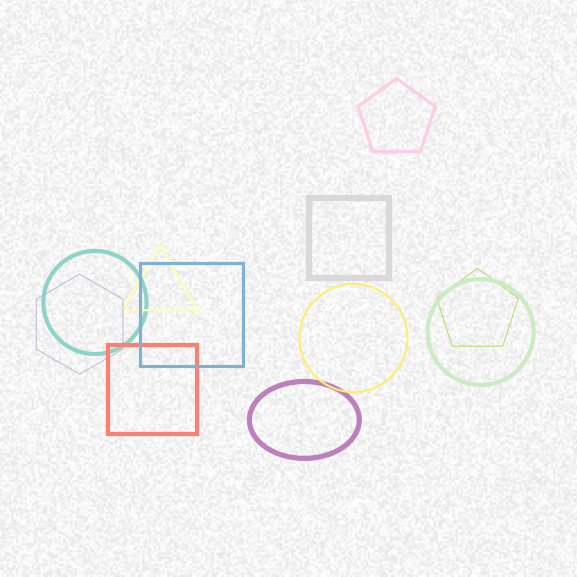[{"shape": "circle", "thickness": 2, "radius": 0.45, "center": [0.164, 0.475]}, {"shape": "triangle", "thickness": 1, "radius": 0.38, "center": [0.277, 0.5]}, {"shape": "hexagon", "thickness": 0.5, "radius": 0.43, "center": [0.138, 0.438]}, {"shape": "square", "thickness": 2, "radius": 0.39, "center": [0.265, 0.325]}, {"shape": "square", "thickness": 1.5, "radius": 0.45, "center": [0.332, 0.454]}, {"shape": "pentagon", "thickness": 0.5, "radius": 0.37, "center": [0.827, 0.46]}, {"shape": "pentagon", "thickness": 1.5, "radius": 0.35, "center": [0.687, 0.793]}, {"shape": "square", "thickness": 3, "radius": 0.35, "center": [0.604, 0.587]}, {"shape": "oval", "thickness": 2.5, "radius": 0.48, "center": [0.527, 0.272]}, {"shape": "circle", "thickness": 2, "radius": 0.46, "center": [0.832, 0.424]}, {"shape": "circle", "thickness": 1, "radius": 0.47, "center": [0.612, 0.414]}]